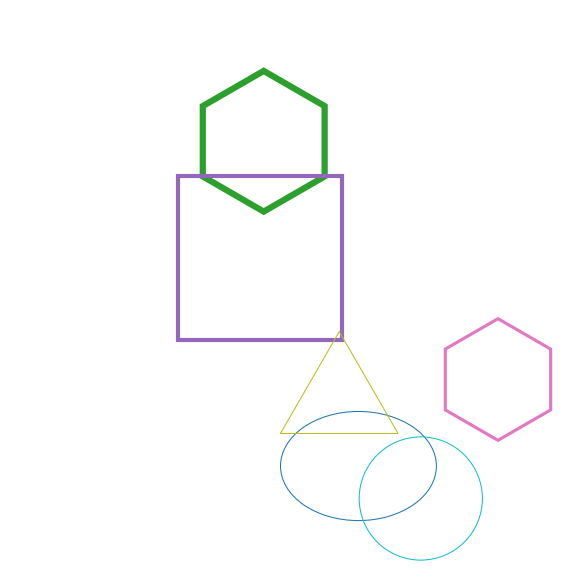[{"shape": "oval", "thickness": 0.5, "radius": 0.67, "center": [0.621, 0.192]}, {"shape": "hexagon", "thickness": 3, "radius": 0.61, "center": [0.457, 0.755]}, {"shape": "square", "thickness": 2, "radius": 0.71, "center": [0.45, 0.552]}, {"shape": "hexagon", "thickness": 1.5, "radius": 0.53, "center": [0.862, 0.342]}, {"shape": "triangle", "thickness": 0.5, "radius": 0.59, "center": [0.587, 0.307]}, {"shape": "circle", "thickness": 0.5, "radius": 0.53, "center": [0.729, 0.136]}]